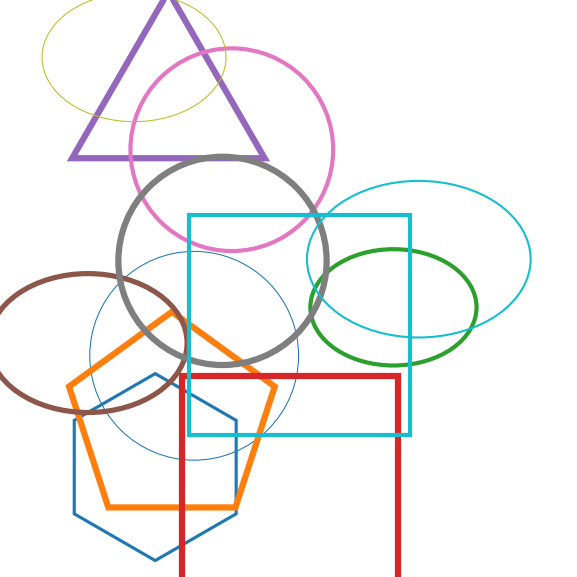[{"shape": "circle", "thickness": 0.5, "radius": 0.9, "center": [0.336, 0.383]}, {"shape": "hexagon", "thickness": 1.5, "radius": 0.81, "center": [0.269, 0.19]}, {"shape": "pentagon", "thickness": 3, "radius": 0.94, "center": [0.298, 0.272]}, {"shape": "oval", "thickness": 2, "radius": 0.72, "center": [0.681, 0.467]}, {"shape": "square", "thickness": 3, "radius": 0.94, "center": [0.502, 0.162]}, {"shape": "triangle", "thickness": 3, "radius": 0.96, "center": [0.292, 0.821]}, {"shape": "oval", "thickness": 2.5, "radius": 0.86, "center": [0.152, 0.405]}, {"shape": "circle", "thickness": 2, "radius": 0.88, "center": [0.401, 0.74]}, {"shape": "circle", "thickness": 3, "radius": 0.9, "center": [0.385, 0.547]}, {"shape": "oval", "thickness": 0.5, "radius": 0.8, "center": [0.232, 0.9]}, {"shape": "oval", "thickness": 1, "radius": 0.97, "center": [0.725, 0.55]}, {"shape": "square", "thickness": 2, "radius": 0.96, "center": [0.519, 0.437]}]